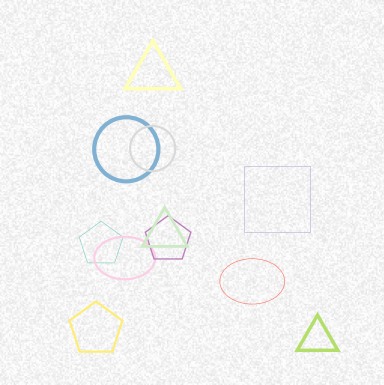[{"shape": "pentagon", "thickness": 0.5, "radius": 0.3, "center": [0.263, 0.366]}, {"shape": "triangle", "thickness": 2.5, "radius": 0.42, "center": [0.397, 0.811]}, {"shape": "square", "thickness": 0.5, "radius": 0.43, "center": [0.719, 0.482]}, {"shape": "oval", "thickness": 0.5, "radius": 0.42, "center": [0.655, 0.269]}, {"shape": "circle", "thickness": 3, "radius": 0.42, "center": [0.328, 0.612]}, {"shape": "triangle", "thickness": 2.5, "radius": 0.3, "center": [0.825, 0.121]}, {"shape": "oval", "thickness": 1.5, "radius": 0.39, "center": [0.324, 0.33]}, {"shape": "circle", "thickness": 1.5, "radius": 0.29, "center": [0.397, 0.614]}, {"shape": "pentagon", "thickness": 1, "radius": 0.31, "center": [0.437, 0.378]}, {"shape": "triangle", "thickness": 2, "radius": 0.34, "center": [0.428, 0.394]}, {"shape": "pentagon", "thickness": 1.5, "radius": 0.36, "center": [0.249, 0.145]}]